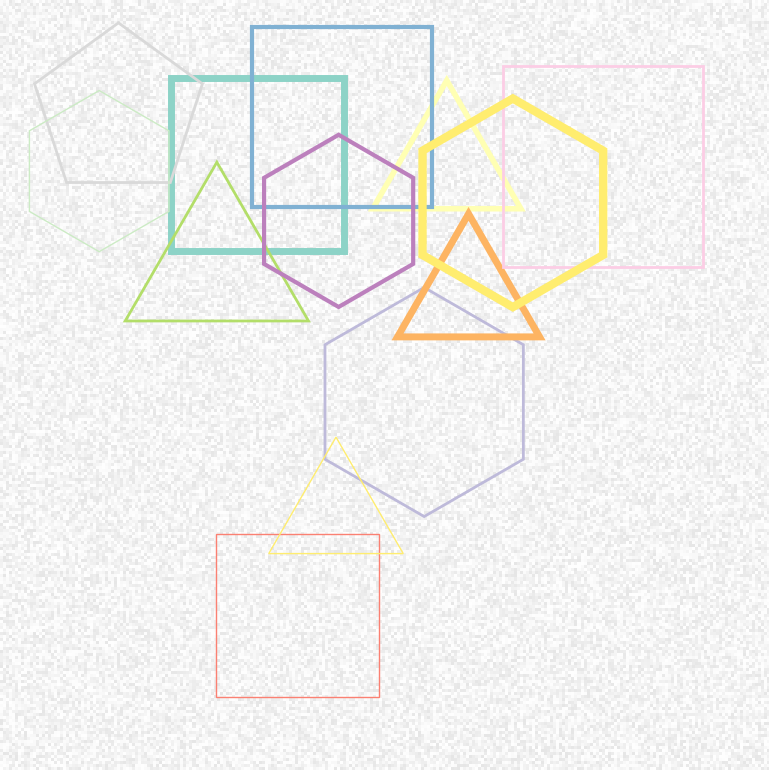[{"shape": "square", "thickness": 2.5, "radius": 0.56, "center": [0.335, 0.787]}, {"shape": "triangle", "thickness": 2, "radius": 0.56, "center": [0.58, 0.784]}, {"shape": "hexagon", "thickness": 1, "radius": 0.74, "center": [0.551, 0.478]}, {"shape": "square", "thickness": 0.5, "radius": 0.53, "center": [0.386, 0.2]}, {"shape": "square", "thickness": 1.5, "radius": 0.58, "center": [0.444, 0.849]}, {"shape": "triangle", "thickness": 2.5, "radius": 0.53, "center": [0.609, 0.616]}, {"shape": "triangle", "thickness": 1, "radius": 0.69, "center": [0.282, 0.652]}, {"shape": "square", "thickness": 1, "radius": 0.65, "center": [0.783, 0.784]}, {"shape": "pentagon", "thickness": 1, "radius": 0.57, "center": [0.154, 0.856]}, {"shape": "hexagon", "thickness": 1.5, "radius": 0.56, "center": [0.44, 0.713]}, {"shape": "hexagon", "thickness": 0.5, "radius": 0.52, "center": [0.129, 0.778]}, {"shape": "hexagon", "thickness": 3, "radius": 0.68, "center": [0.666, 0.737]}, {"shape": "triangle", "thickness": 0.5, "radius": 0.5, "center": [0.436, 0.331]}]